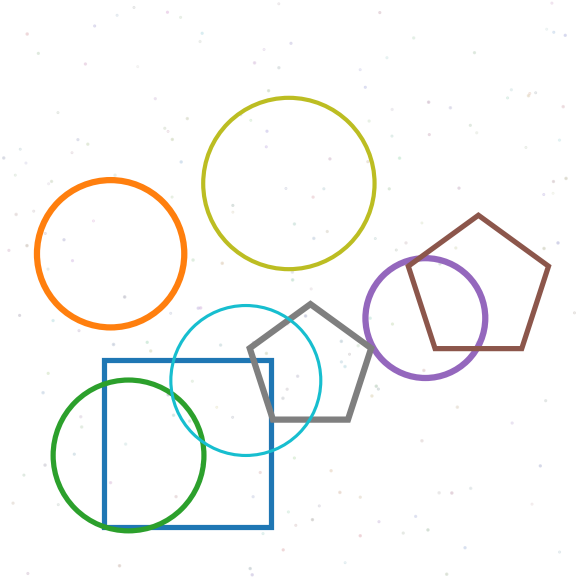[{"shape": "square", "thickness": 2.5, "radius": 0.72, "center": [0.324, 0.231]}, {"shape": "circle", "thickness": 3, "radius": 0.64, "center": [0.192, 0.56]}, {"shape": "circle", "thickness": 2.5, "radius": 0.65, "center": [0.223, 0.21]}, {"shape": "circle", "thickness": 3, "radius": 0.52, "center": [0.737, 0.448]}, {"shape": "pentagon", "thickness": 2.5, "radius": 0.64, "center": [0.828, 0.499]}, {"shape": "pentagon", "thickness": 3, "radius": 0.55, "center": [0.538, 0.362]}, {"shape": "circle", "thickness": 2, "radius": 0.74, "center": [0.5, 0.681]}, {"shape": "circle", "thickness": 1.5, "radius": 0.65, "center": [0.426, 0.34]}]